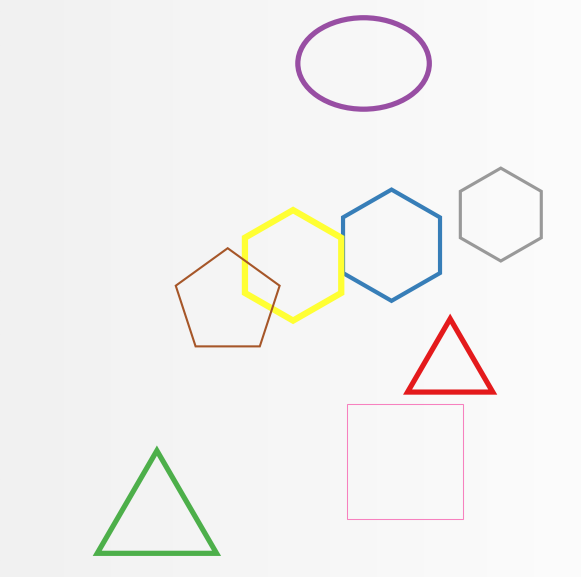[{"shape": "triangle", "thickness": 2.5, "radius": 0.42, "center": [0.774, 0.363]}, {"shape": "hexagon", "thickness": 2, "radius": 0.48, "center": [0.674, 0.575]}, {"shape": "triangle", "thickness": 2.5, "radius": 0.59, "center": [0.27, 0.1]}, {"shape": "oval", "thickness": 2.5, "radius": 0.57, "center": [0.625, 0.889]}, {"shape": "hexagon", "thickness": 3, "radius": 0.48, "center": [0.504, 0.54]}, {"shape": "pentagon", "thickness": 1, "radius": 0.47, "center": [0.392, 0.475]}, {"shape": "square", "thickness": 0.5, "radius": 0.5, "center": [0.697, 0.2]}, {"shape": "hexagon", "thickness": 1.5, "radius": 0.4, "center": [0.862, 0.628]}]